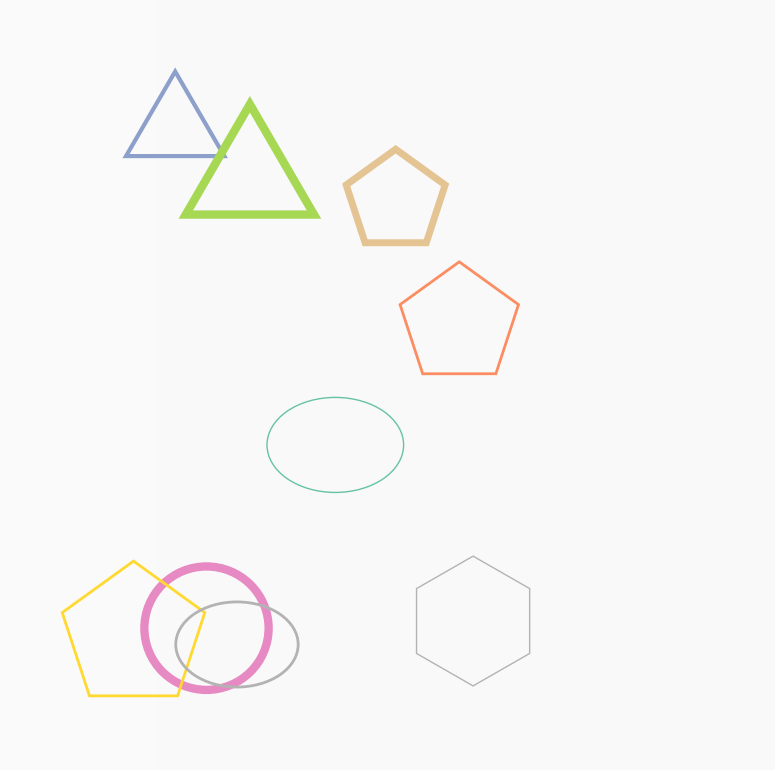[{"shape": "oval", "thickness": 0.5, "radius": 0.44, "center": [0.433, 0.422]}, {"shape": "pentagon", "thickness": 1, "radius": 0.4, "center": [0.593, 0.58]}, {"shape": "triangle", "thickness": 1.5, "radius": 0.37, "center": [0.226, 0.834]}, {"shape": "circle", "thickness": 3, "radius": 0.4, "center": [0.266, 0.184]}, {"shape": "triangle", "thickness": 3, "radius": 0.48, "center": [0.322, 0.769]}, {"shape": "pentagon", "thickness": 1, "radius": 0.48, "center": [0.172, 0.175]}, {"shape": "pentagon", "thickness": 2.5, "radius": 0.34, "center": [0.511, 0.739]}, {"shape": "hexagon", "thickness": 0.5, "radius": 0.42, "center": [0.61, 0.193]}, {"shape": "oval", "thickness": 1, "radius": 0.39, "center": [0.306, 0.163]}]